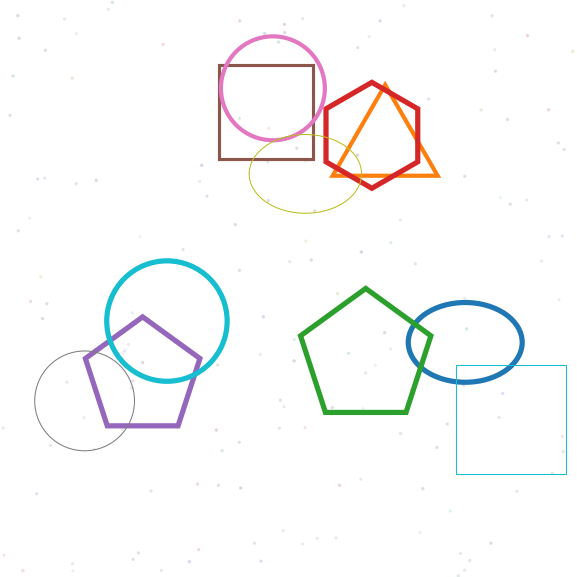[{"shape": "oval", "thickness": 2.5, "radius": 0.49, "center": [0.806, 0.406]}, {"shape": "triangle", "thickness": 2, "radius": 0.52, "center": [0.667, 0.747]}, {"shape": "pentagon", "thickness": 2.5, "radius": 0.59, "center": [0.633, 0.381]}, {"shape": "hexagon", "thickness": 2.5, "radius": 0.46, "center": [0.644, 0.765]}, {"shape": "pentagon", "thickness": 2.5, "radius": 0.52, "center": [0.247, 0.346]}, {"shape": "square", "thickness": 1.5, "radius": 0.41, "center": [0.461, 0.805]}, {"shape": "circle", "thickness": 2, "radius": 0.45, "center": [0.473, 0.846]}, {"shape": "circle", "thickness": 0.5, "radius": 0.43, "center": [0.147, 0.305]}, {"shape": "oval", "thickness": 0.5, "radius": 0.49, "center": [0.529, 0.698]}, {"shape": "square", "thickness": 0.5, "radius": 0.47, "center": [0.885, 0.273]}, {"shape": "circle", "thickness": 2.5, "radius": 0.52, "center": [0.289, 0.443]}]